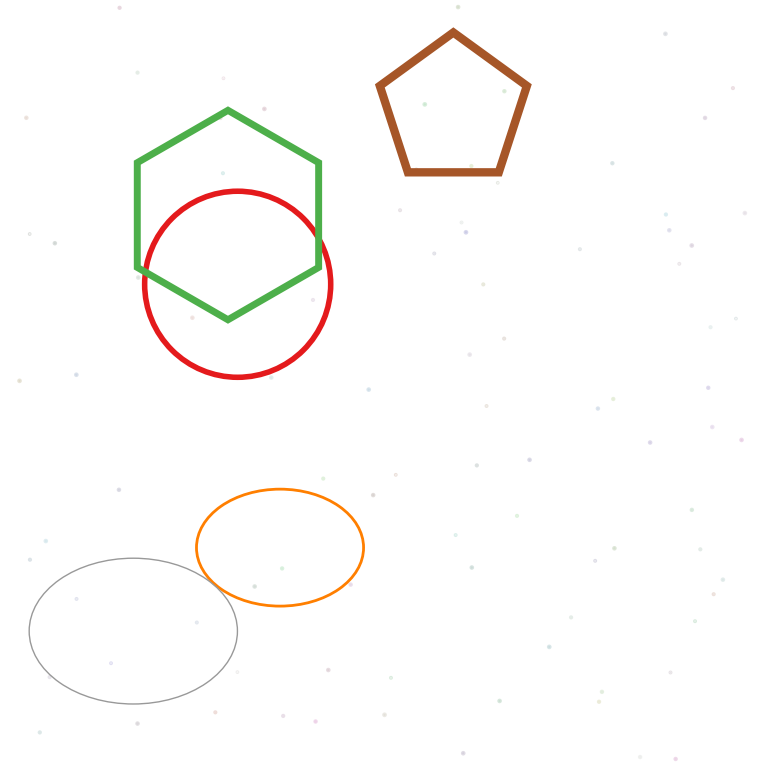[{"shape": "circle", "thickness": 2, "radius": 0.6, "center": [0.309, 0.631]}, {"shape": "hexagon", "thickness": 2.5, "radius": 0.68, "center": [0.296, 0.721]}, {"shape": "oval", "thickness": 1, "radius": 0.54, "center": [0.364, 0.289]}, {"shape": "pentagon", "thickness": 3, "radius": 0.5, "center": [0.589, 0.857]}, {"shape": "oval", "thickness": 0.5, "radius": 0.68, "center": [0.173, 0.18]}]